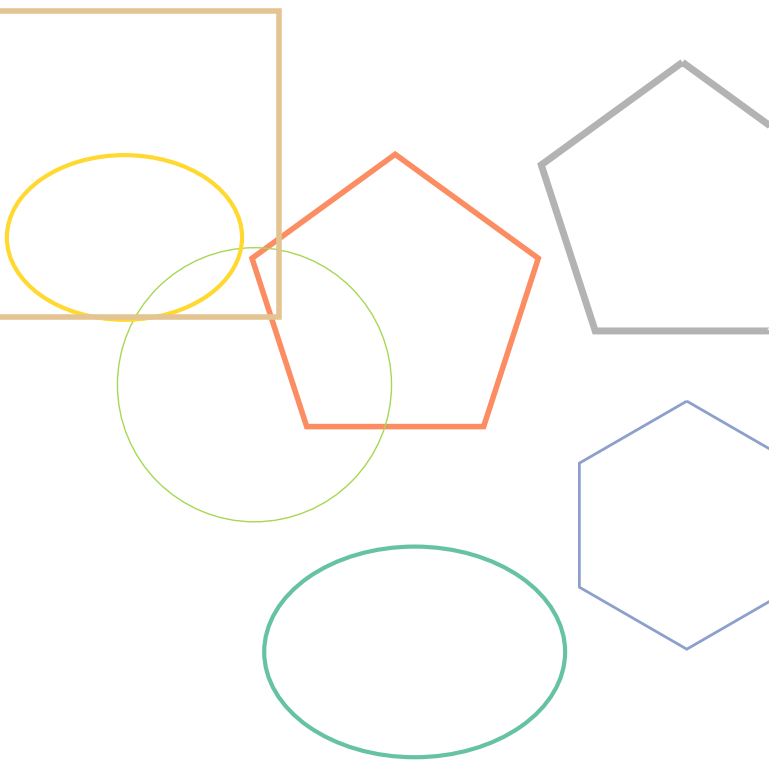[{"shape": "oval", "thickness": 1.5, "radius": 0.98, "center": [0.539, 0.153]}, {"shape": "pentagon", "thickness": 2, "radius": 0.98, "center": [0.513, 0.604]}, {"shape": "hexagon", "thickness": 1, "radius": 0.81, "center": [0.892, 0.318]}, {"shape": "circle", "thickness": 0.5, "radius": 0.89, "center": [0.33, 0.5]}, {"shape": "oval", "thickness": 1.5, "radius": 0.76, "center": [0.162, 0.692]}, {"shape": "square", "thickness": 2, "radius": 0.99, "center": [0.163, 0.787]}, {"shape": "pentagon", "thickness": 2.5, "radius": 0.96, "center": [0.886, 0.726]}]